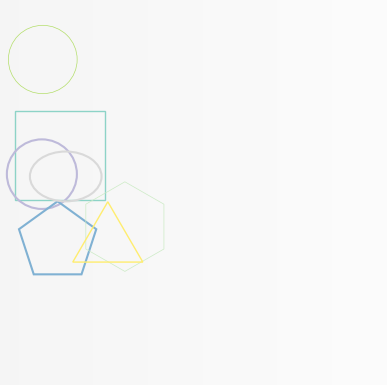[{"shape": "square", "thickness": 1, "radius": 0.58, "center": [0.154, 0.596]}, {"shape": "circle", "thickness": 1.5, "radius": 0.45, "center": [0.108, 0.548]}, {"shape": "pentagon", "thickness": 1.5, "radius": 0.52, "center": [0.149, 0.372]}, {"shape": "circle", "thickness": 0.5, "radius": 0.44, "center": [0.11, 0.845]}, {"shape": "oval", "thickness": 1.5, "radius": 0.46, "center": [0.17, 0.542]}, {"shape": "hexagon", "thickness": 0.5, "radius": 0.58, "center": [0.322, 0.411]}, {"shape": "triangle", "thickness": 1, "radius": 0.52, "center": [0.278, 0.371]}]